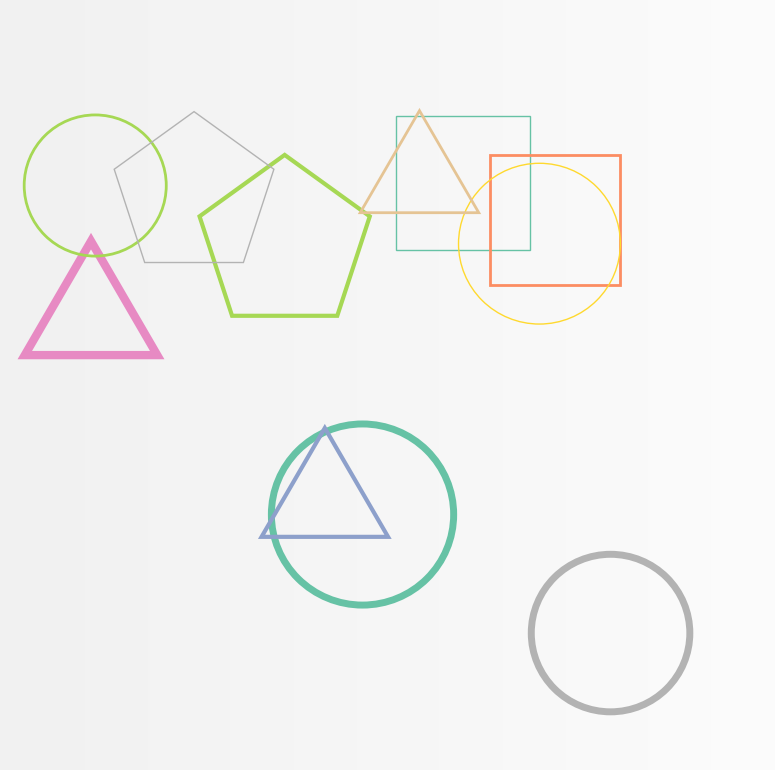[{"shape": "circle", "thickness": 2.5, "radius": 0.59, "center": [0.468, 0.332]}, {"shape": "square", "thickness": 0.5, "radius": 0.43, "center": [0.598, 0.763]}, {"shape": "square", "thickness": 1, "radius": 0.42, "center": [0.716, 0.714]}, {"shape": "triangle", "thickness": 1.5, "radius": 0.47, "center": [0.419, 0.35]}, {"shape": "triangle", "thickness": 3, "radius": 0.49, "center": [0.117, 0.588]}, {"shape": "pentagon", "thickness": 1.5, "radius": 0.58, "center": [0.367, 0.683]}, {"shape": "circle", "thickness": 1, "radius": 0.46, "center": [0.123, 0.759]}, {"shape": "circle", "thickness": 0.5, "radius": 0.52, "center": [0.696, 0.684]}, {"shape": "triangle", "thickness": 1, "radius": 0.44, "center": [0.541, 0.768]}, {"shape": "circle", "thickness": 2.5, "radius": 0.51, "center": [0.788, 0.178]}, {"shape": "pentagon", "thickness": 0.5, "radius": 0.54, "center": [0.25, 0.747]}]